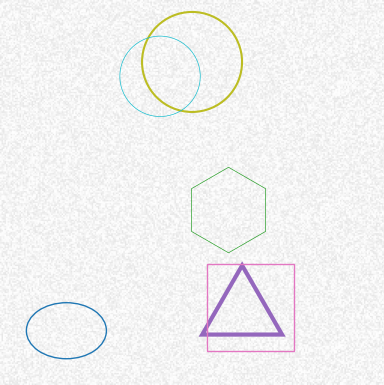[{"shape": "oval", "thickness": 1, "radius": 0.52, "center": [0.172, 0.141]}, {"shape": "hexagon", "thickness": 0.5, "radius": 0.56, "center": [0.594, 0.454]}, {"shape": "triangle", "thickness": 3, "radius": 0.6, "center": [0.629, 0.191]}, {"shape": "square", "thickness": 1, "radius": 0.57, "center": [0.651, 0.201]}, {"shape": "circle", "thickness": 1.5, "radius": 0.65, "center": [0.499, 0.839]}, {"shape": "circle", "thickness": 0.5, "radius": 0.52, "center": [0.416, 0.802]}]